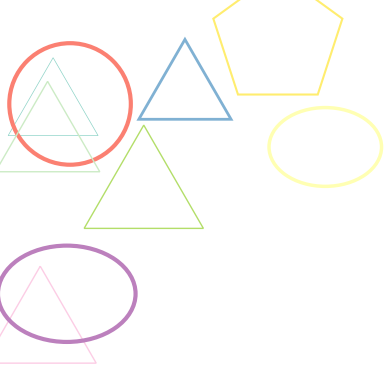[{"shape": "triangle", "thickness": 0.5, "radius": 0.67, "center": [0.138, 0.715]}, {"shape": "oval", "thickness": 2.5, "radius": 0.73, "center": [0.845, 0.618]}, {"shape": "circle", "thickness": 3, "radius": 0.79, "center": [0.182, 0.73]}, {"shape": "triangle", "thickness": 2, "radius": 0.69, "center": [0.48, 0.759]}, {"shape": "triangle", "thickness": 1, "radius": 0.89, "center": [0.373, 0.496]}, {"shape": "triangle", "thickness": 1, "radius": 0.84, "center": [0.104, 0.141]}, {"shape": "oval", "thickness": 3, "radius": 0.89, "center": [0.173, 0.237]}, {"shape": "triangle", "thickness": 1, "radius": 0.78, "center": [0.124, 0.632]}, {"shape": "pentagon", "thickness": 1.5, "radius": 0.88, "center": [0.722, 0.897]}]